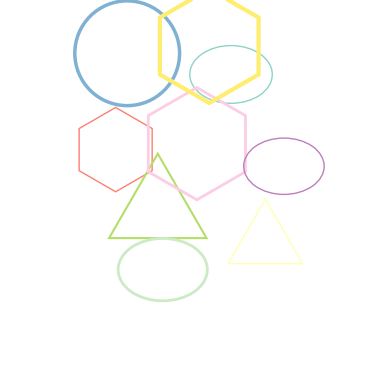[{"shape": "oval", "thickness": 1, "radius": 0.54, "center": [0.6, 0.807]}, {"shape": "triangle", "thickness": 1, "radius": 0.56, "center": [0.689, 0.371]}, {"shape": "hexagon", "thickness": 1, "radius": 0.55, "center": [0.3, 0.611]}, {"shape": "circle", "thickness": 2.5, "radius": 0.68, "center": [0.33, 0.862]}, {"shape": "triangle", "thickness": 1.5, "radius": 0.73, "center": [0.41, 0.455]}, {"shape": "hexagon", "thickness": 2, "radius": 0.73, "center": [0.511, 0.627]}, {"shape": "oval", "thickness": 1, "radius": 0.52, "center": [0.737, 0.568]}, {"shape": "oval", "thickness": 2, "radius": 0.58, "center": [0.423, 0.3]}, {"shape": "hexagon", "thickness": 3, "radius": 0.74, "center": [0.543, 0.88]}]